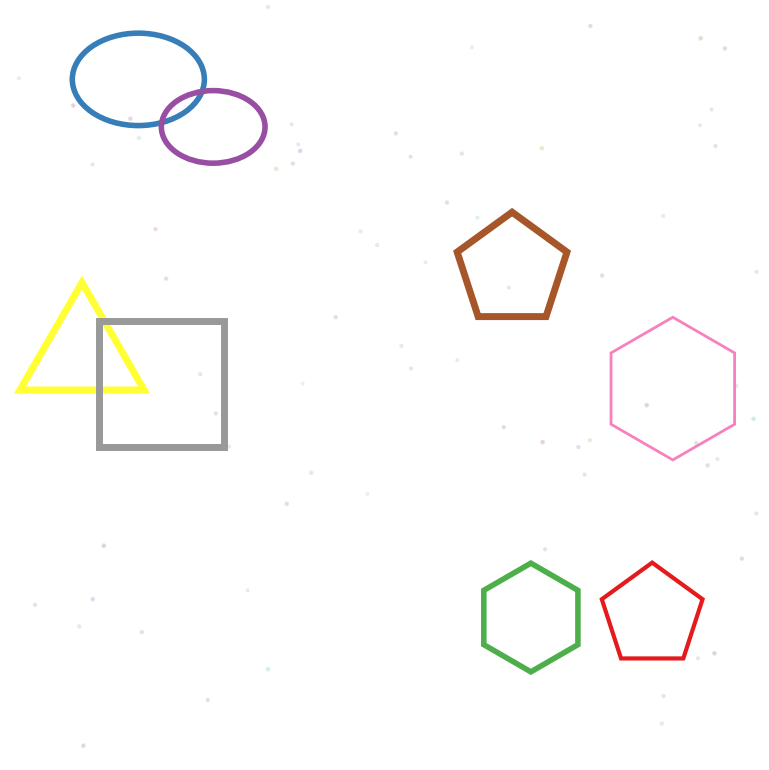[{"shape": "pentagon", "thickness": 1.5, "radius": 0.34, "center": [0.847, 0.201]}, {"shape": "oval", "thickness": 2, "radius": 0.43, "center": [0.18, 0.897]}, {"shape": "hexagon", "thickness": 2, "radius": 0.35, "center": [0.689, 0.198]}, {"shape": "oval", "thickness": 2, "radius": 0.34, "center": [0.277, 0.835]}, {"shape": "triangle", "thickness": 2.5, "radius": 0.47, "center": [0.106, 0.54]}, {"shape": "pentagon", "thickness": 2.5, "radius": 0.37, "center": [0.665, 0.649]}, {"shape": "hexagon", "thickness": 1, "radius": 0.46, "center": [0.874, 0.495]}, {"shape": "square", "thickness": 2.5, "radius": 0.41, "center": [0.21, 0.501]}]